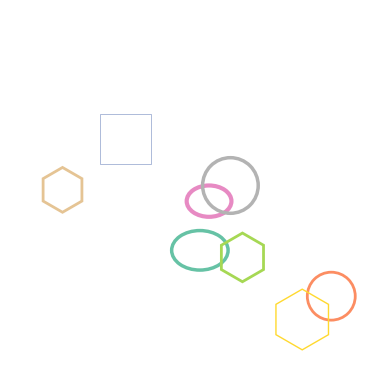[{"shape": "oval", "thickness": 2.5, "radius": 0.37, "center": [0.519, 0.35]}, {"shape": "circle", "thickness": 2, "radius": 0.31, "center": [0.86, 0.231]}, {"shape": "square", "thickness": 0.5, "radius": 0.33, "center": [0.325, 0.639]}, {"shape": "oval", "thickness": 3, "radius": 0.29, "center": [0.543, 0.478]}, {"shape": "hexagon", "thickness": 2, "radius": 0.32, "center": [0.63, 0.331]}, {"shape": "hexagon", "thickness": 1, "radius": 0.39, "center": [0.785, 0.17]}, {"shape": "hexagon", "thickness": 2, "radius": 0.29, "center": [0.162, 0.507]}, {"shape": "circle", "thickness": 2.5, "radius": 0.36, "center": [0.598, 0.518]}]